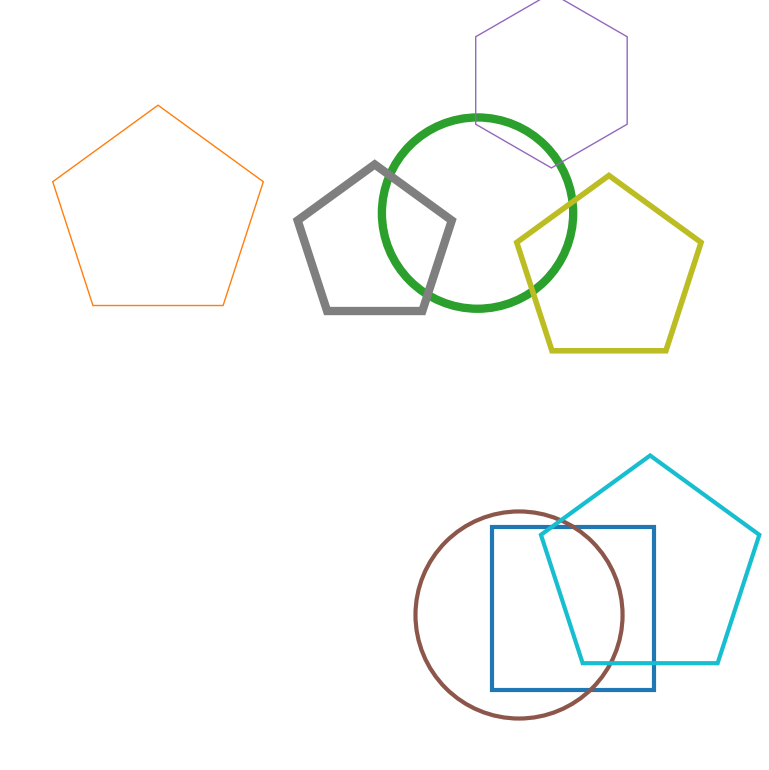[{"shape": "square", "thickness": 1.5, "radius": 0.53, "center": [0.744, 0.21]}, {"shape": "pentagon", "thickness": 0.5, "radius": 0.72, "center": [0.205, 0.72]}, {"shape": "circle", "thickness": 3, "radius": 0.62, "center": [0.62, 0.723]}, {"shape": "hexagon", "thickness": 0.5, "radius": 0.57, "center": [0.716, 0.895]}, {"shape": "circle", "thickness": 1.5, "radius": 0.67, "center": [0.674, 0.201]}, {"shape": "pentagon", "thickness": 3, "radius": 0.53, "center": [0.487, 0.681]}, {"shape": "pentagon", "thickness": 2, "radius": 0.63, "center": [0.791, 0.646]}, {"shape": "pentagon", "thickness": 1.5, "radius": 0.75, "center": [0.844, 0.259]}]